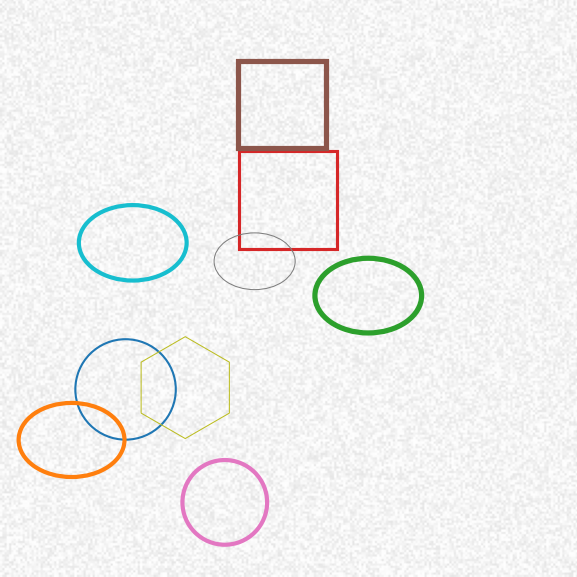[{"shape": "circle", "thickness": 1, "radius": 0.43, "center": [0.217, 0.325]}, {"shape": "oval", "thickness": 2, "radius": 0.46, "center": [0.124, 0.237]}, {"shape": "oval", "thickness": 2.5, "radius": 0.46, "center": [0.638, 0.487]}, {"shape": "square", "thickness": 1.5, "radius": 0.42, "center": [0.499, 0.652]}, {"shape": "square", "thickness": 2.5, "radius": 0.38, "center": [0.489, 0.818]}, {"shape": "circle", "thickness": 2, "radius": 0.37, "center": [0.389, 0.129]}, {"shape": "oval", "thickness": 0.5, "radius": 0.35, "center": [0.441, 0.547]}, {"shape": "hexagon", "thickness": 0.5, "radius": 0.44, "center": [0.321, 0.328]}, {"shape": "oval", "thickness": 2, "radius": 0.47, "center": [0.23, 0.579]}]